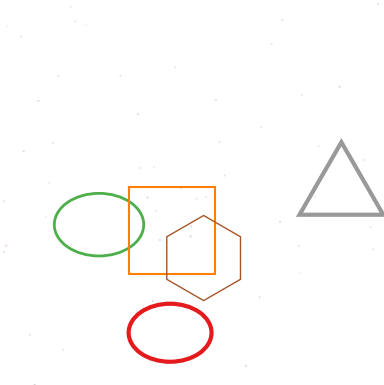[{"shape": "oval", "thickness": 3, "radius": 0.54, "center": [0.442, 0.136]}, {"shape": "oval", "thickness": 2, "radius": 0.58, "center": [0.257, 0.416]}, {"shape": "square", "thickness": 1.5, "radius": 0.56, "center": [0.447, 0.401]}, {"shape": "hexagon", "thickness": 1, "radius": 0.55, "center": [0.529, 0.33]}, {"shape": "triangle", "thickness": 3, "radius": 0.63, "center": [0.887, 0.505]}]